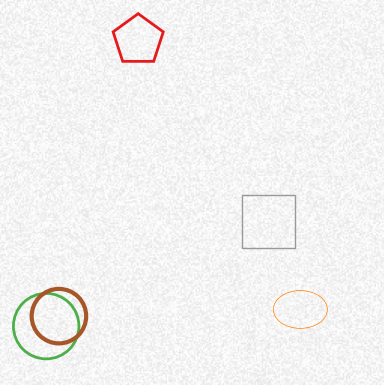[{"shape": "pentagon", "thickness": 2, "radius": 0.34, "center": [0.359, 0.896]}, {"shape": "circle", "thickness": 2, "radius": 0.43, "center": [0.12, 0.153]}, {"shape": "oval", "thickness": 0.5, "radius": 0.35, "center": [0.78, 0.196]}, {"shape": "circle", "thickness": 3, "radius": 0.35, "center": [0.153, 0.179]}, {"shape": "square", "thickness": 1, "radius": 0.34, "center": [0.697, 0.424]}]